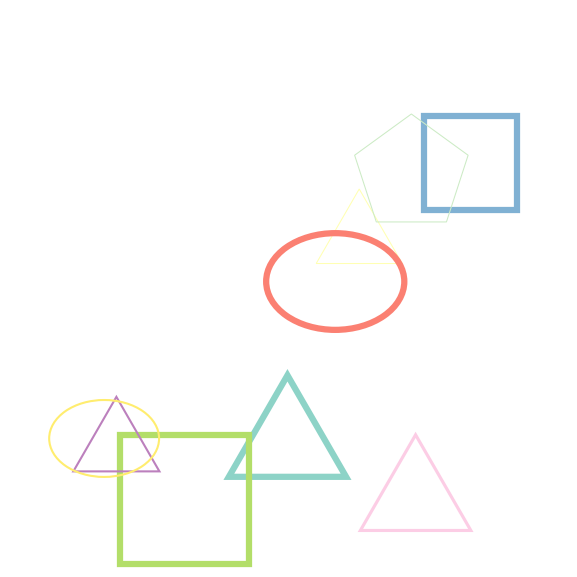[{"shape": "triangle", "thickness": 3, "radius": 0.59, "center": [0.498, 0.232]}, {"shape": "triangle", "thickness": 0.5, "radius": 0.43, "center": [0.622, 0.586]}, {"shape": "oval", "thickness": 3, "radius": 0.6, "center": [0.58, 0.512]}, {"shape": "square", "thickness": 3, "radius": 0.41, "center": [0.815, 0.717]}, {"shape": "square", "thickness": 3, "radius": 0.56, "center": [0.319, 0.134]}, {"shape": "triangle", "thickness": 1.5, "radius": 0.55, "center": [0.72, 0.136]}, {"shape": "triangle", "thickness": 1, "radius": 0.43, "center": [0.202, 0.226]}, {"shape": "pentagon", "thickness": 0.5, "radius": 0.52, "center": [0.712, 0.698]}, {"shape": "oval", "thickness": 1, "radius": 0.48, "center": [0.18, 0.24]}]